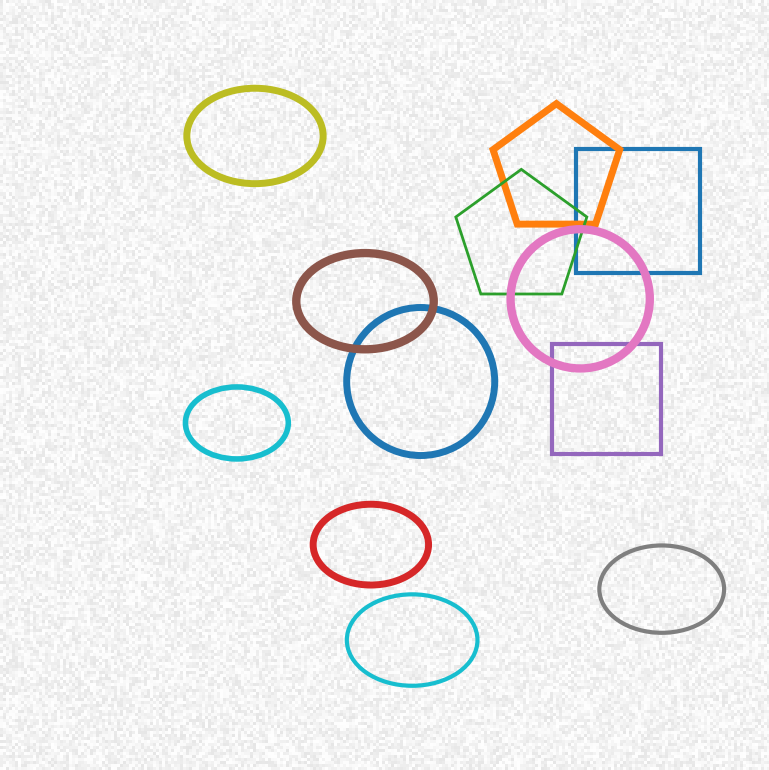[{"shape": "square", "thickness": 1.5, "radius": 0.4, "center": [0.828, 0.726]}, {"shape": "circle", "thickness": 2.5, "radius": 0.48, "center": [0.546, 0.505]}, {"shape": "pentagon", "thickness": 2.5, "radius": 0.43, "center": [0.723, 0.779]}, {"shape": "pentagon", "thickness": 1, "radius": 0.45, "center": [0.677, 0.691]}, {"shape": "oval", "thickness": 2.5, "radius": 0.37, "center": [0.482, 0.293]}, {"shape": "square", "thickness": 1.5, "radius": 0.35, "center": [0.787, 0.482]}, {"shape": "oval", "thickness": 3, "radius": 0.45, "center": [0.474, 0.609]}, {"shape": "circle", "thickness": 3, "radius": 0.45, "center": [0.753, 0.612]}, {"shape": "oval", "thickness": 1.5, "radius": 0.41, "center": [0.859, 0.235]}, {"shape": "oval", "thickness": 2.5, "radius": 0.44, "center": [0.331, 0.823]}, {"shape": "oval", "thickness": 2, "radius": 0.33, "center": [0.308, 0.451]}, {"shape": "oval", "thickness": 1.5, "radius": 0.42, "center": [0.535, 0.169]}]